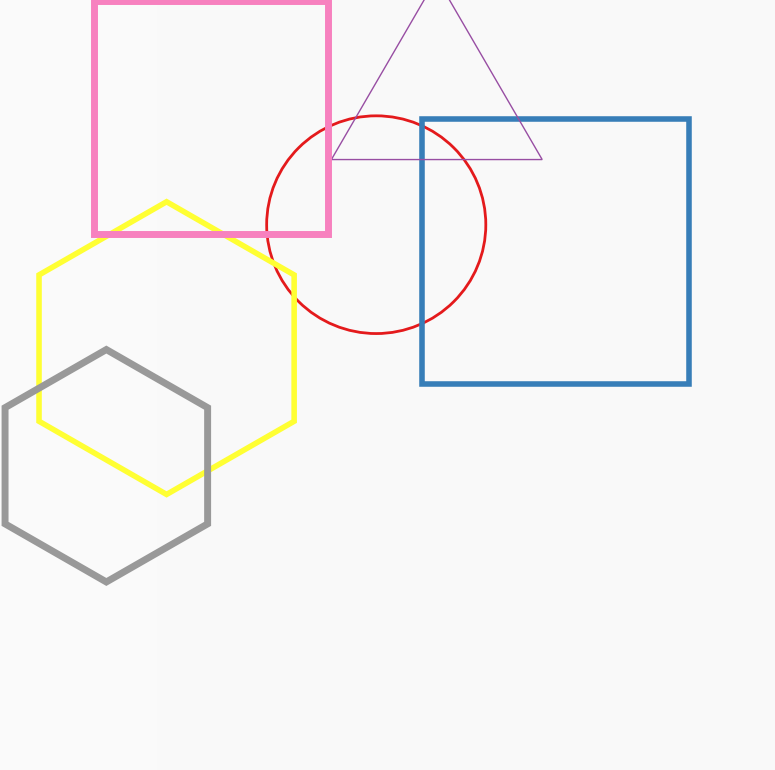[{"shape": "circle", "thickness": 1, "radius": 0.71, "center": [0.485, 0.708]}, {"shape": "square", "thickness": 2, "radius": 0.86, "center": [0.717, 0.673]}, {"shape": "triangle", "thickness": 0.5, "radius": 0.79, "center": [0.564, 0.871]}, {"shape": "hexagon", "thickness": 2, "radius": 0.95, "center": [0.215, 0.548]}, {"shape": "square", "thickness": 2.5, "radius": 0.76, "center": [0.272, 0.848]}, {"shape": "hexagon", "thickness": 2.5, "radius": 0.75, "center": [0.137, 0.395]}]